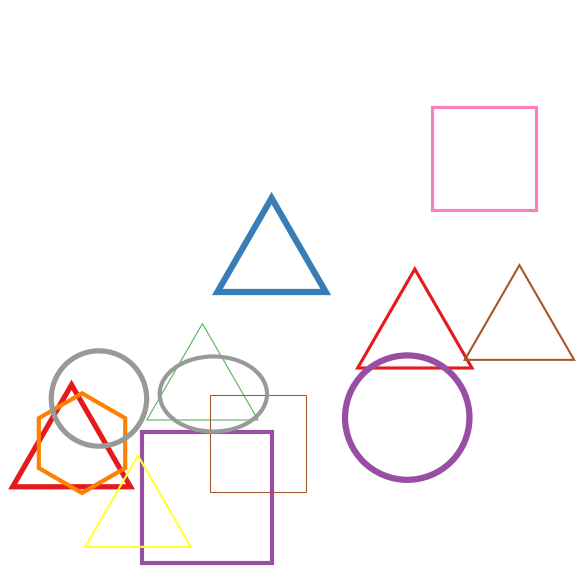[{"shape": "triangle", "thickness": 2.5, "radius": 0.59, "center": [0.124, 0.215]}, {"shape": "triangle", "thickness": 1.5, "radius": 0.57, "center": [0.718, 0.419]}, {"shape": "triangle", "thickness": 3, "radius": 0.54, "center": [0.47, 0.548]}, {"shape": "triangle", "thickness": 0.5, "radius": 0.56, "center": [0.351, 0.327]}, {"shape": "square", "thickness": 2, "radius": 0.57, "center": [0.358, 0.137]}, {"shape": "circle", "thickness": 3, "radius": 0.54, "center": [0.705, 0.276]}, {"shape": "hexagon", "thickness": 2, "radius": 0.43, "center": [0.142, 0.232]}, {"shape": "triangle", "thickness": 1, "radius": 0.53, "center": [0.239, 0.105]}, {"shape": "square", "thickness": 0.5, "radius": 0.42, "center": [0.446, 0.232]}, {"shape": "triangle", "thickness": 1, "radius": 0.55, "center": [0.899, 0.431]}, {"shape": "square", "thickness": 1.5, "radius": 0.45, "center": [0.839, 0.725]}, {"shape": "oval", "thickness": 2, "radius": 0.46, "center": [0.369, 0.317]}, {"shape": "circle", "thickness": 2.5, "radius": 0.41, "center": [0.171, 0.309]}]